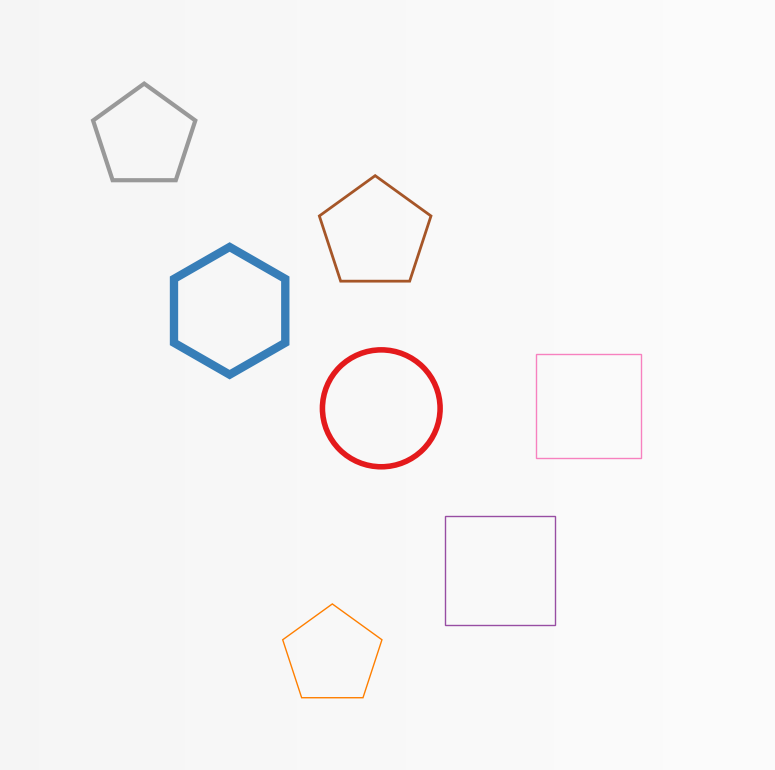[{"shape": "circle", "thickness": 2, "radius": 0.38, "center": [0.492, 0.47]}, {"shape": "hexagon", "thickness": 3, "radius": 0.41, "center": [0.296, 0.596]}, {"shape": "square", "thickness": 0.5, "radius": 0.35, "center": [0.646, 0.259]}, {"shape": "pentagon", "thickness": 0.5, "radius": 0.34, "center": [0.429, 0.148]}, {"shape": "pentagon", "thickness": 1, "radius": 0.38, "center": [0.484, 0.696]}, {"shape": "square", "thickness": 0.5, "radius": 0.34, "center": [0.76, 0.473]}, {"shape": "pentagon", "thickness": 1.5, "radius": 0.35, "center": [0.186, 0.822]}]